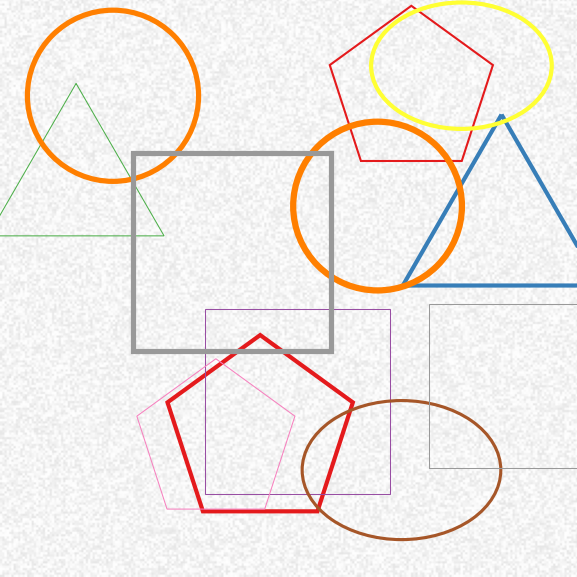[{"shape": "pentagon", "thickness": 2, "radius": 0.84, "center": [0.451, 0.25]}, {"shape": "pentagon", "thickness": 1, "radius": 0.74, "center": [0.712, 0.841]}, {"shape": "triangle", "thickness": 2, "radius": 0.99, "center": [0.868, 0.603]}, {"shape": "triangle", "thickness": 0.5, "radius": 0.88, "center": [0.132, 0.679]}, {"shape": "square", "thickness": 0.5, "radius": 0.8, "center": [0.514, 0.304]}, {"shape": "circle", "thickness": 3, "radius": 0.73, "center": [0.654, 0.642]}, {"shape": "circle", "thickness": 2.5, "radius": 0.74, "center": [0.196, 0.833]}, {"shape": "oval", "thickness": 2, "radius": 0.78, "center": [0.799, 0.885]}, {"shape": "oval", "thickness": 1.5, "radius": 0.86, "center": [0.695, 0.185]}, {"shape": "pentagon", "thickness": 0.5, "radius": 0.72, "center": [0.374, 0.234]}, {"shape": "square", "thickness": 2.5, "radius": 0.86, "center": [0.402, 0.563]}, {"shape": "square", "thickness": 0.5, "radius": 0.71, "center": [0.885, 0.331]}]